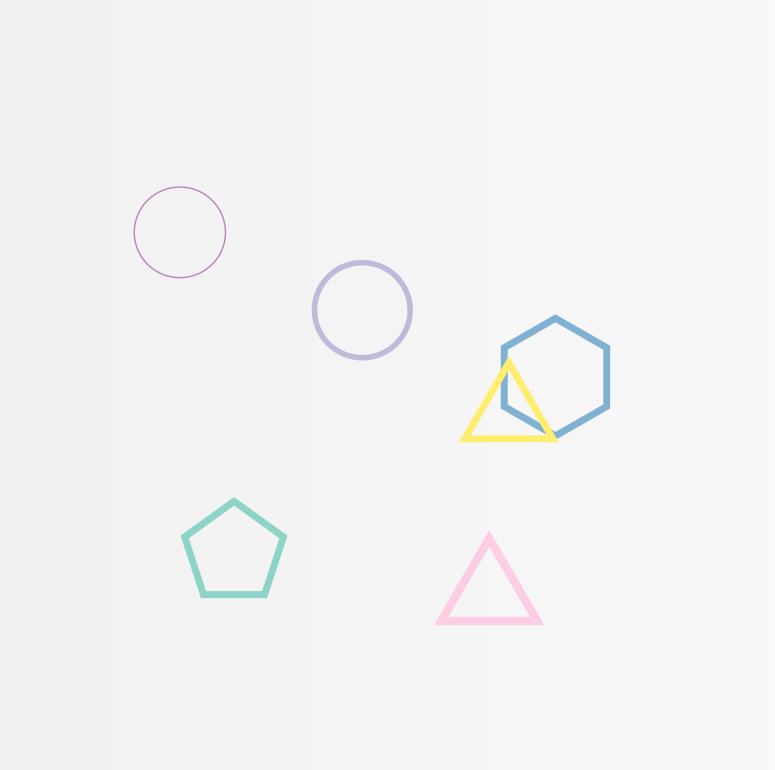[{"shape": "pentagon", "thickness": 2.5, "radius": 0.34, "center": [0.302, 0.282]}, {"shape": "circle", "thickness": 2, "radius": 0.31, "center": [0.468, 0.597]}, {"shape": "hexagon", "thickness": 2.5, "radius": 0.38, "center": [0.717, 0.51]}, {"shape": "triangle", "thickness": 3, "radius": 0.36, "center": [0.631, 0.229]}, {"shape": "circle", "thickness": 0.5, "radius": 0.29, "center": [0.232, 0.698]}, {"shape": "triangle", "thickness": 2.5, "radius": 0.33, "center": [0.657, 0.463]}]